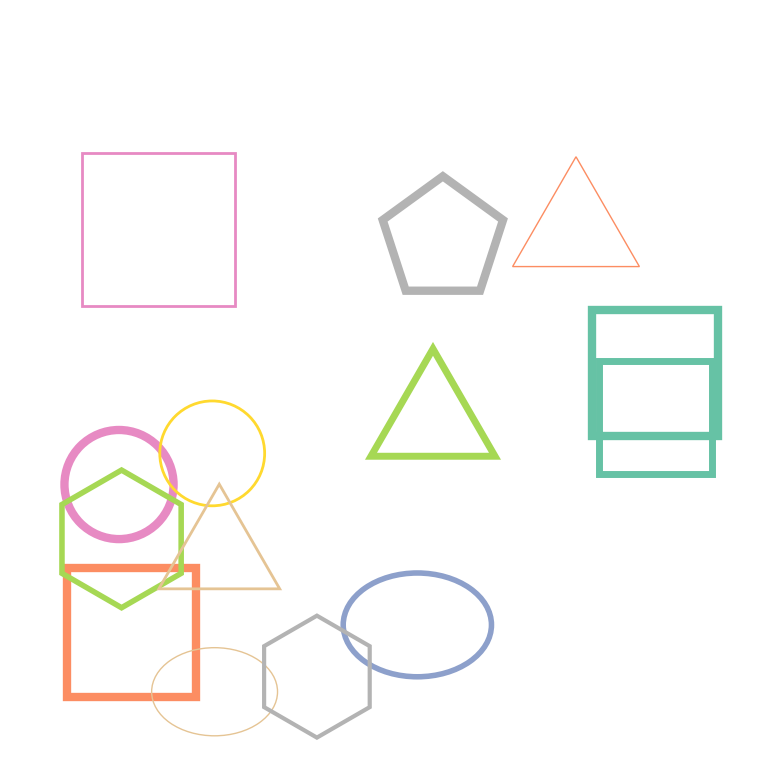[{"shape": "square", "thickness": 2.5, "radius": 0.37, "center": [0.851, 0.458]}, {"shape": "square", "thickness": 3, "radius": 0.41, "center": [0.851, 0.516]}, {"shape": "triangle", "thickness": 0.5, "radius": 0.48, "center": [0.748, 0.701]}, {"shape": "square", "thickness": 3, "radius": 0.42, "center": [0.171, 0.179]}, {"shape": "oval", "thickness": 2, "radius": 0.48, "center": [0.542, 0.188]}, {"shape": "square", "thickness": 1, "radius": 0.5, "center": [0.206, 0.702]}, {"shape": "circle", "thickness": 3, "radius": 0.35, "center": [0.155, 0.371]}, {"shape": "triangle", "thickness": 2.5, "radius": 0.46, "center": [0.562, 0.454]}, {"shape": "hexagon", "thickness": 2, "radius": 0.45, "center": [0.158, 0.3]}, {"shape": "circle", "thickness": 1, "radius": 0.34, "center": [0.276, 0.411]}, {"shape": "triangle", "thickness": 1, "radius": 0.45, "center": [0.285, 0.281]}, {"shape": "oval", "thickness": 0.5, "radius": 0.41, "center": [0.279, 0.102]}, {"shape": "hexagon", "thickness": 1.5, "radius": 0.4, "center": [0.412, 0.121]}, {"shape": "pentagon", "thickness": 3, "radius": 0.41, "center": [0.575, 0.689]}]